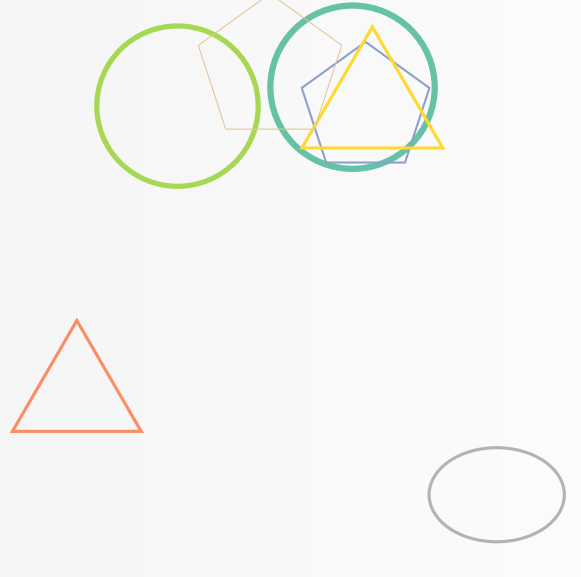[{"shape": "circle", "thickness": 3, "radius": 0.71, "center": [0.607, 0.848]}, {"shape": "triangle", "thickness": 1.5, "radius": 0.64, "center": [0.132, 0.316]}, {"shape": "pentagon", "thickness": 1, "radius": 0.58, "center": [0.629, 0.811]}, {"shape": "circle", "thickness": 2.5, "radius": 0.69, "center": [0.305, 0.815]}, {"shape": "triangle", "thickness": 1.5, "radius": 0.7, "center": [0.641, 0.813]}, {"shape": "pentagon", "thickness": 0.5, "radius": 0.65, "center": [0.465, 0.881]}, {"shape": "oval", "thickness": 1.5, "radius": 0.58, "center": [0.855, 0.142]}]